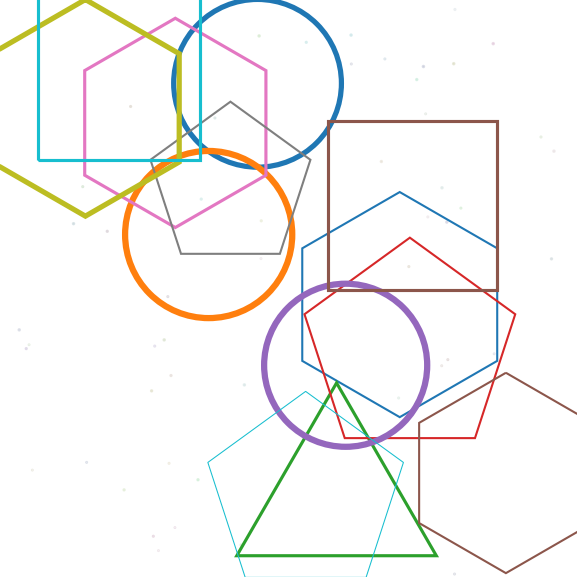[{"shape": "circle", "thickness": 2.5, "radius": 0.73, "center": [0.446, 0.855]}, {"shape": "hexagon", "thickness": 1, "radius": 0.97, "center": [0.692, 0.472]}, {"shape": "circle", "thickness": 3, "radius": 0.72, "center": [0.361, 0.593]}, {"shape": "triangle", "thickness": 1.5, "radius": 1.0, "center": [0.583, 0.137]}, {"shape": "pentagon", "thickness": 1, "radius": 0.96, "center": [0.71, 0.396]}, {"shape": "circle", "thickness": 3, "radius": 0.71, "center": [0.599, 0.367]}, {"shape": "hexagon", "thickness": 1, "radius": 0.87, "center": [0.876, 0.18]}, {"shape": "square", "thickness": 1.5, "radius": 0.73, "center": [0.714, 0.643]}, {"shape": "hexagon", "thickness": 1.5, "radius": 0.91, "center": [0.304, 0.786]}, {"shape": "pentagon", "thickness": 1, "radius": 0.73, "center": [0.399, 0.677]}, {"shape": "hexagon", "thickness": 2.5, "radius": 0.94, "center": [0.148, 0.812]}, {"shape": "pentagon", "thickness": 0.5, "radius": 0.89, "center": [0.529, 0.143]}, {"shape": "square", "thickness": 1.5, "radius": 0.7, "center": [0.206, 0.862]}]